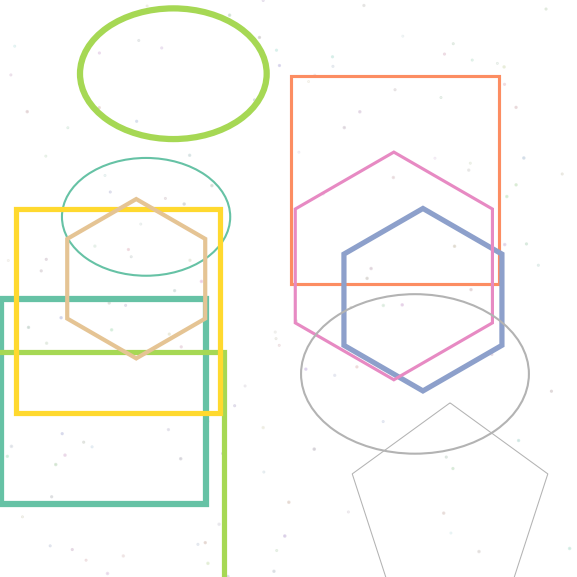[{"shape": "square", "thickness": 3, "radius": 0.89, "center": [0.179, 0.305]}, {"shape": "oval", "thickness": 1, "radius": 0.73, "center": [0.253, 0.624]}, {"shape": "square", "thickness": 1.5, "radius": 0.9, "center": [0.684, 0.687]}, {"shape": "hexagon", "thickness": 2.5, "radius": 0.79, "center": [0.732, 0.48]}, {"shape": "hexagon", "thickness": 1.5, "radius": 0.99, "center": [0.682, 0.539]}, {"shape": "square", "thickness": 2.5, "radius": 0.99, "center": [0.191, 0.193]}, {"shape": "oval", "thickness": 3, "radius": 0.81, "center": [0.3, 0.871]}, {"shape": "square", "thickness": 2.5, "radius": 0.88, "center": [0.204, 0.46]}, {"shape": "hexagon", "thickness": 2, "radius": 0.69, "center": [0.236, 0.517]}, {"shape": "oval", "thickness": 1, "radius": 0.99, "center": [0.719, 0.352]}, {"shape": "pentagon", "thickness": 0.5, "radius": 0.89, "center": [0.779, 0.124]}]